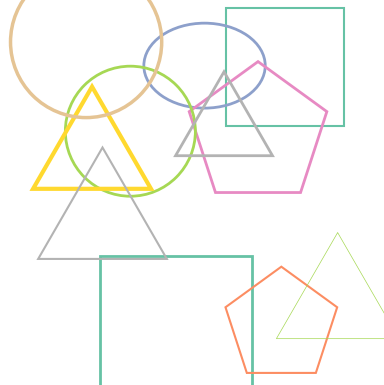[{"shape": "square", "thickness": 2, "radius": 0.99, "center": [0.458, 0.139]}, {"shape": "square", "thickness": 1.5, "radius": 0.77, "center": [0.74, 0.825]}, {"shape": "pentagon", "thickness": 1.5, "radius": 0.76, "center": [0.731, 0.155]}, {"shape": "oval", "thickness": 2, "radius": 0.79, "center": [0.531, 0.83]}, {"shape": "pentagon", "thickness": 2, "radius": 0.94, "center": [0.67, 0.652]}, {"shape": "triangle", "thickness": 0.5, "radius": 0.92, "center": [0.877, 0.212]}, {"shape": "circle", "thickness": 2, "radius": 0.84, "center": [0.339, 0.659]}, {"shape": "triangle", "thickness": 3, "radius": 0.88, "center": [0.239, 0.598]}, {"shape": "circle", "thickness": 2.5, "radius": 0.98, "center": [0.224, 0.891]}, {"shape": "triangle", "thickness": 2, "radius": 0.73, "center": [0.582, 0.668]}, {"shape": "triangle", "thickness": 1.5, "radius": 0.96, "center": [0.266, 0.424]}]